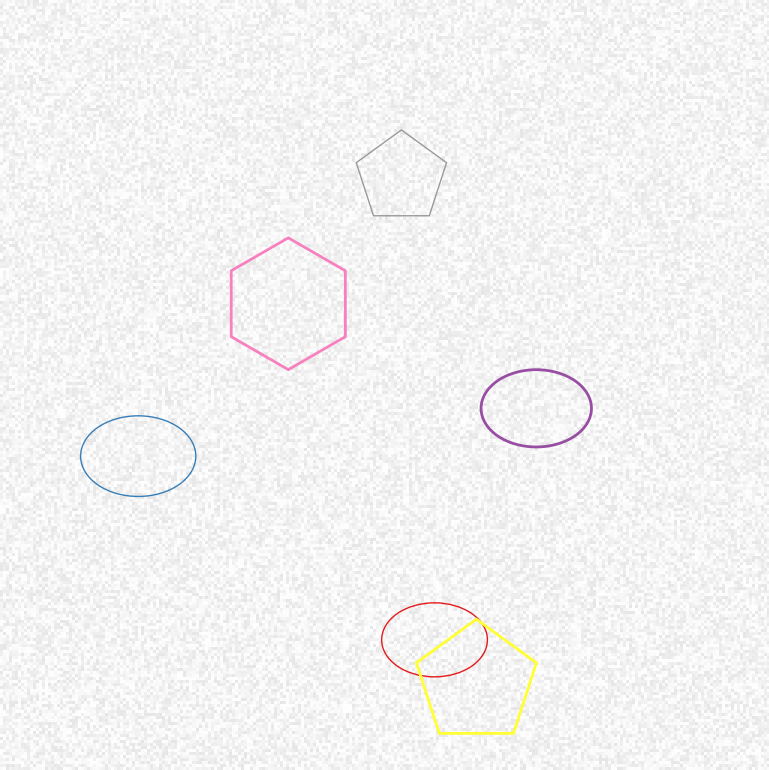[{"shape": "oval", "thickness": 0.5, "radius": 0.34, "center": [0.564, 0.169]}, {"shape": "oval", "thickness": 0.5, "radius": 0.37, "center": [0.179, 0.408]}, {"shape": "oval", "thickness": 1, "radius": 0.36, "center": [0.696, 0.47]}, {"shape": "pentagon", "thickness": 1, "radius": 0.41, "center": [0.619, 0.114]}, {"shape": "hexagon", "thickness": 1, "radius": 0.43, "center": [0.374, 0.606]}, {"shape": "pentagon", "thickness": 0.5, "radius": 0.31, "center": [0.521, 0.77]}]